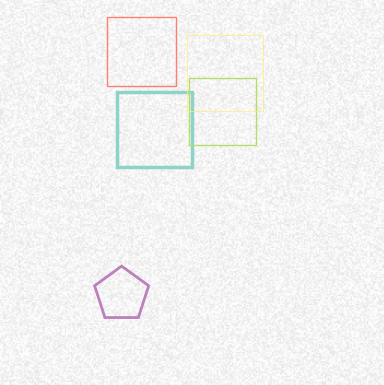[{"shape": "square", "thickness": 2.5, "radius": 0.49, "center": [0.401, 0.663]}, {"shape": "square", "thickness": 1, "radius": 0.45, "center": [0.367, 0.866]}, {"shape": "square", "thickness": 1, "radius": 0.43, "center": [0.578, 0.71]}, {"shape": "pentagon", "thickness": 2, "radius": 0.37, "center": [0.316, 0.235]}, {"shape": "square", "thickness": 0.5, "radius": 0.49, "center": [0.583, 0.811]}]